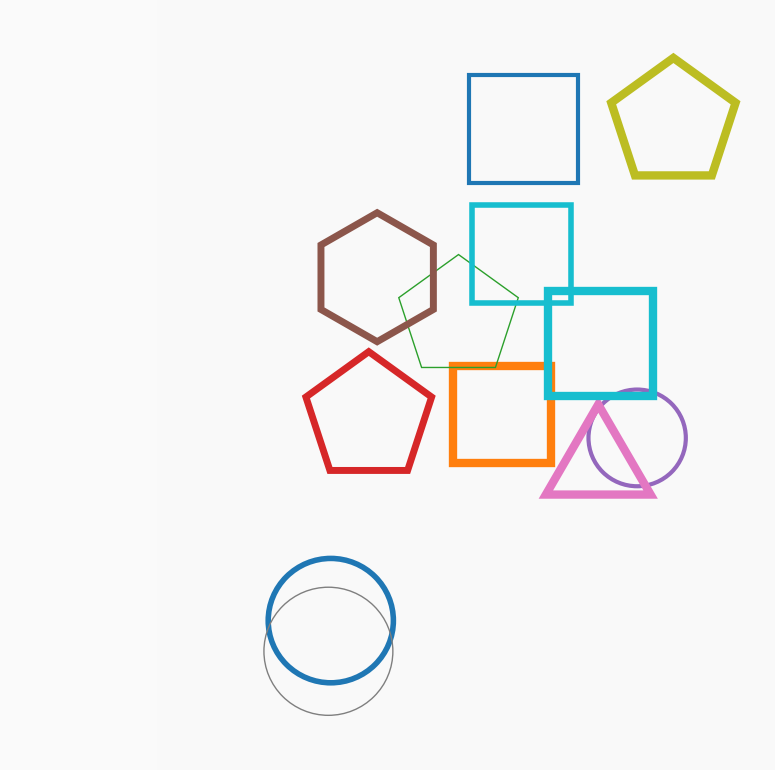[{"shape": "square", "thickness": 1.5, "radius": 0.35, "center": [0.675, 0.833]}, {"shape": "circle", "thickness": 2, "radius": 0.4, "center": [0.427, 0.194]}, {"shape": "square", "thickness": 3, "radius": 0.32, "center": [0.647, 0.462]}, {"shape": "pentagon", "thickness": 0.5, "radius": 0.41, "center": [0.592, 0.588]}, {"shape": "pentagon", "thickness": 2.5, "radius": 0.43, "center": [0.476, 0.458]}, {"shape": "circle", "thickness": 1.5, "radius": 0.31, "center": [0.822, 0.431]}, {"shape": "hexagon", "thickness": 2.5, "radius": 0.42, "center": [0.487, 0.64]}, {"shape": "triangle", "thickness": 3, "radius": 0.39, "center": [0.772, 0.397]}, {"shape": "circle", "thickness": 0.5, "radius": 0.42, "center": [0.424, 0.154]}, {"shape": "pentagon", "thickness": 3, "radius": 0.42, "center": [0.869, 0.84]}, {"shape": "square", "thickness": 3, "radius": 0.34, "center": [0.774, 0.554]}, {"shape": "square", "thickness": 2, "radius": 0.32, "center": [0.673, 0.67]}]